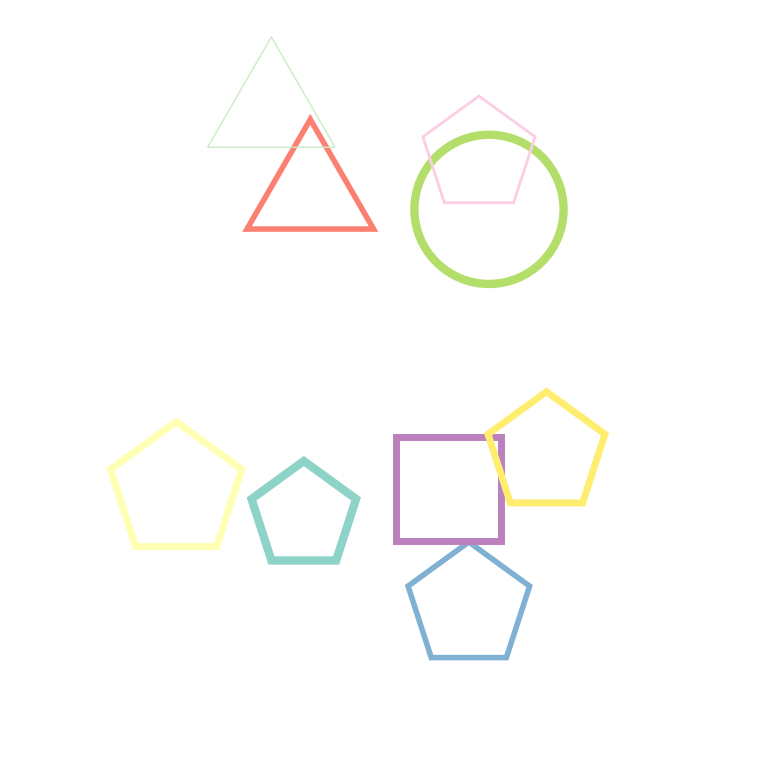[{"shape": "pentagon", "thickness": 3, "radius": 0.36, "center": [0.395, 0.33]}, {"shape": "pentagon", "thickness": 2.5, "radius": 0.45, "center": [0.229, 0.363]}, {"shape": "triangle", "thickness": 2, "radius": 0.47, "center": [0.403, 0.75]}, {"shape": "pentagon", "thickness": 2, "radius": 0.42, "center": [0.609, 0.213]}, {"shape": "circle", "thickness": 3, "radius": 0.48, "center": [0.635, 0.728]}, {"shape": "pentagon", "thickness": 1, "radius": 0.38, "center": [0.622, 0.799]}, {"shape": "square", "thickness": 2.5, "radius": 0.34, "center": [0.582, 0.365]}, {"shape": "triangle", "thickness": 0.5, "radius": 0.48, "center": [0.352, 0.857]}, {"shape": "pentagon", "thickness": 2.5, "radius": 0.4, "center": [0.71, 0.411]}]